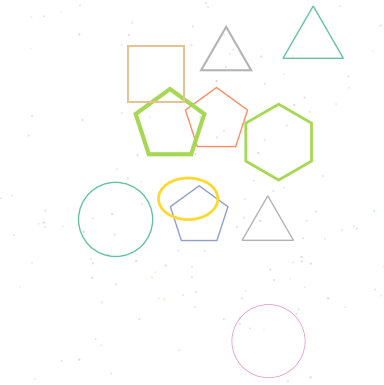[{"shape": "circle", "thickness": 1, "radius": 0.48, "center": [0.3, 0.43]}, {"shape": "triangle", "thickness": 1, "radius": 0.45, "center": [0.813, 0.894]}, {"shape": "pentagon", "thickness": 1, "radius": 0.42, "center": [0.562, 0.688]}, {"shape": "pentagon", "thickness": 1, "radius": 0.39, "center": [0.517, 0.439]}, {"shape": "circle", "thickness": 0.5, "radius": 0.48, "center": [0.697, 0.114]}, {"shape": "hexagon", "thickness": 2, "radius": 0.49, "center": [0.724, 0.631]}, {"shape": "pentagon", "thickness": 3, "radius": 0.47, "center": [0.442, 0.675]}, {"shape": "oval", "thickness": 2, "radius": 0.39, "center": [0.489, 0.484]}, {"shape": "square", "thickness": 1.5, "radius": 0.36, "center": [0.405, 0.808]}, {"shape": "triangle", "thickness": 1, "radius": 0.39, "center": [0.696, 0.414]}, {"shape": "triangle", "thickness": 1.5, "radius": 0.38, "center": [0.587, 0.855]}]